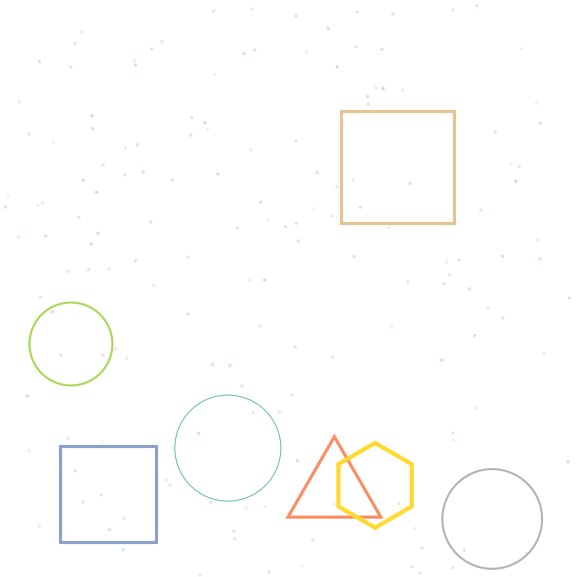[{"shape": "circle", "thickness": 0.5, "radius": 0.46, "center": [0.395, 0.223]}, {"shape": "triangle", "thickness": 1.5, "radius": 0.46, "center": [0.579, 0.15]}, {"shape": "square", "thickness": 1.5, "radius": 0.42, "center": [0.188, 0.144]}, {"shape": "circle", "thickness": 1, "radius": 0.36, "center": [0.123, 0.403]}, {"shape": "hexagon", "thickness": 2, "radius": 0.37, "center": [0.649, 0.159]}, {"shape": "square", "thickness": 1.5, "radius": 0.49, "center": [0.688, 0.709]}, {"shape": "circle", "thickness": 1, "radius": 0.43, "center": [0.852, 0.101]}]